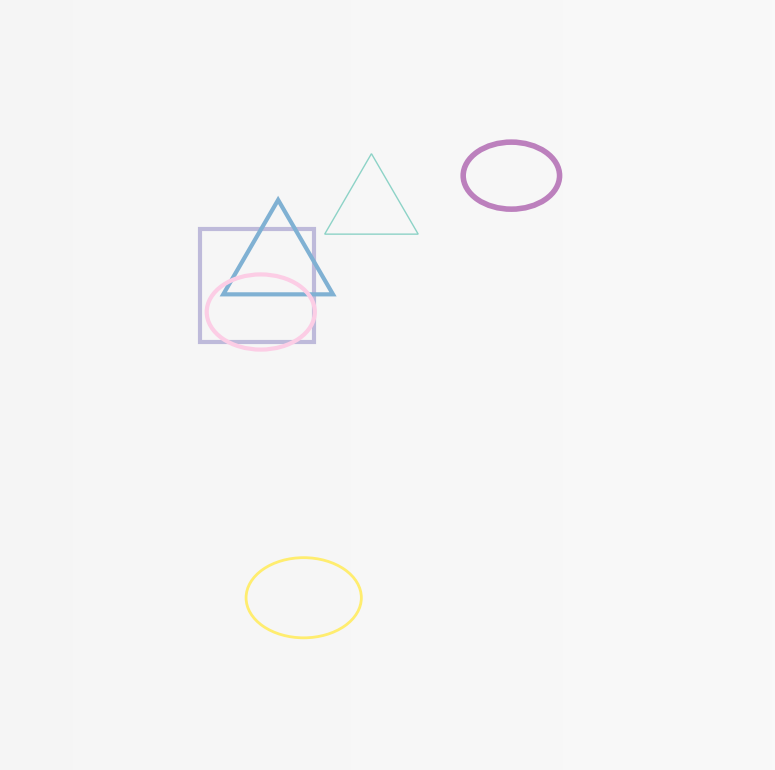[{"shape": "triangle", "thickness": 0.5, "radius": 0.35, "center": [0.479, 0.731]}, {"shape": "square", "thickness": 1.5, "radius": 0.37, "center": [0.331, 0.629]}, {"shape": "triangle", "thickness": 1.5, "radius": 0.41, "center": [0.359, 0.659]}, {"shape": "oval", "thickness": 1.5, "radius": 0.35, "center": [0.336, 0.595]}, {"shape": "oval", "thickness": 2, "radius": 0.31, "center": [0.66, 0.772]}, {"shape": "oval", "thickness": 1, "radius": 0.37, "center": [0.392, 0.224]}]